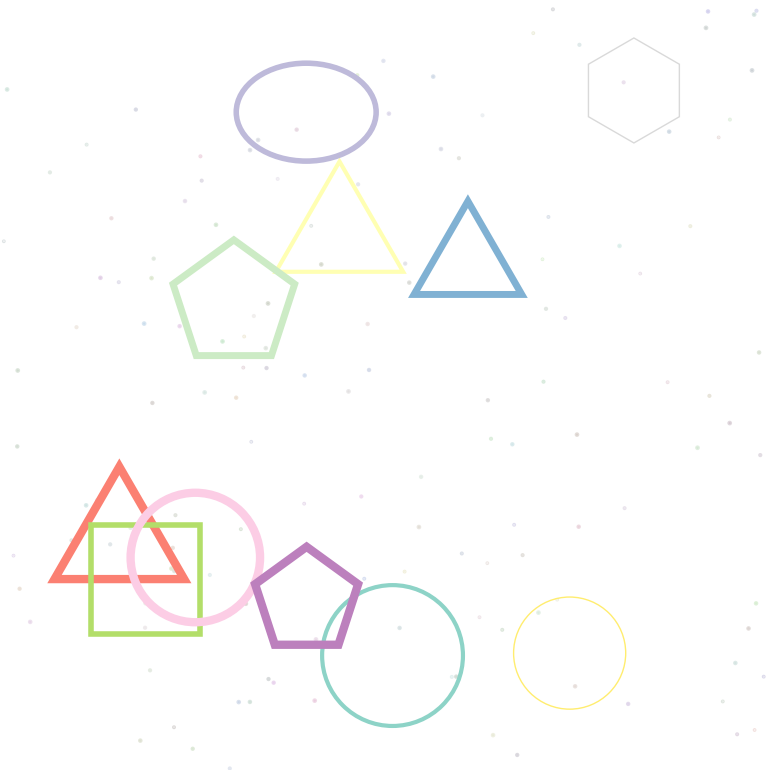[{"shape": "circle", "thickness": 1.5, "radius": 0.46, "center": [0.51, 0.149]}, {"shape": "triangle", "thickness": 1.5, "radius": 0.48, "center": [0.441, 0.695]}, {"shape": "oval", "thickness": 2, "radius": 0.45, "center": [0.398, 0.854]}, {"shape": "triangle", "thickness": 3, "radius": 0.49, "center": [0.155, 0.297]}, {"shape": "triangle", "thickness": 2.5, "radius": 0.4, "center": [0.608, 0.658]}, {"shape": "square", "thickness": 2, "radius": 0.35, "center": [0.189, 0.247]}, {"shape": "circle", "thickness": 3, "radius": 0.42, "center": [0.254, 0.276]}, {"shape": "hexagon", "thickness": 0.5, "radius": 0.34, "center": [0.823, 0.883]}, {"shape": "pentagon", "thickness": 3, "radius": 0.35, "center": [0.398, 0.22]}, {"shape": "pentagon", "thickness": 2.5, "radius": 0.42, "center": [0.304, 0.605]}, {"shape": "circle", "thickness": 0.5, "radius": 0.36, "center": [0.74, 0.152]}]